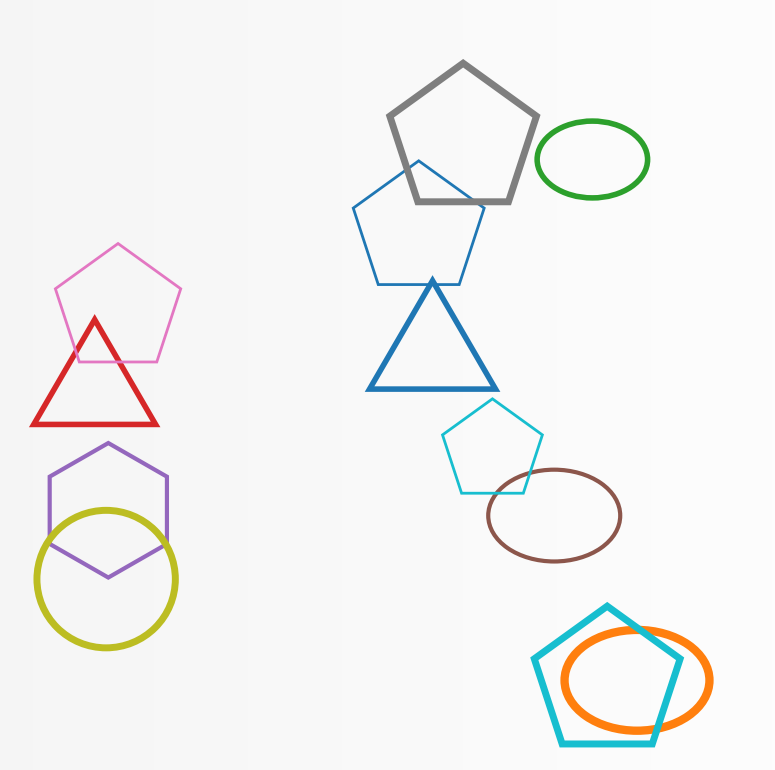[{"shape": "triangle", "thickness": 2, "radius": 0.47, "center": [0.558, 0.542]}, {"shape": "pentagon", "thickness": 1, "radius": 0.44, "center": [0.54, 0.702]}, {"shape": "oval", "thickness": 3, "radius": 0.47, "center": [0.822, 0.116]}, {"shape": "oval", "thickness": 2, "radius": 0.36, "center": [0.764, 0.793]}, {"shape": "triangle", "thickness": 2, "radius": 0.45, "center": [0.122, 0.494]}, {"shape": "hexagon", "thickness": 1.5, "radius": 0.44, "center": [0.14, 0.337]}, {"shape": "oval", "thickness": 1.5, "radius": 0.43, "center": [0.715, 0.33]}, {"shape": "pentagon", "thickness": 1, "radius": 0.43, "center": [0.152, 0.599]}, {"shape": "pentagon", "thickness": 2.5, "radius": 0.5, "center": [0.598, 0.818]}, {"shape": "circle", "thickness": 2.5, "radius": 0.45, "center": [0.137, 0.248]}, {"shape": "pentagon", "thickness": 1, "radius": 0.34, "center": [0.635, 0.414]}, {"shape": "pentagon", "thickness": 2.5, "radius": 0.49, "center": [0.784, 0.114]}]